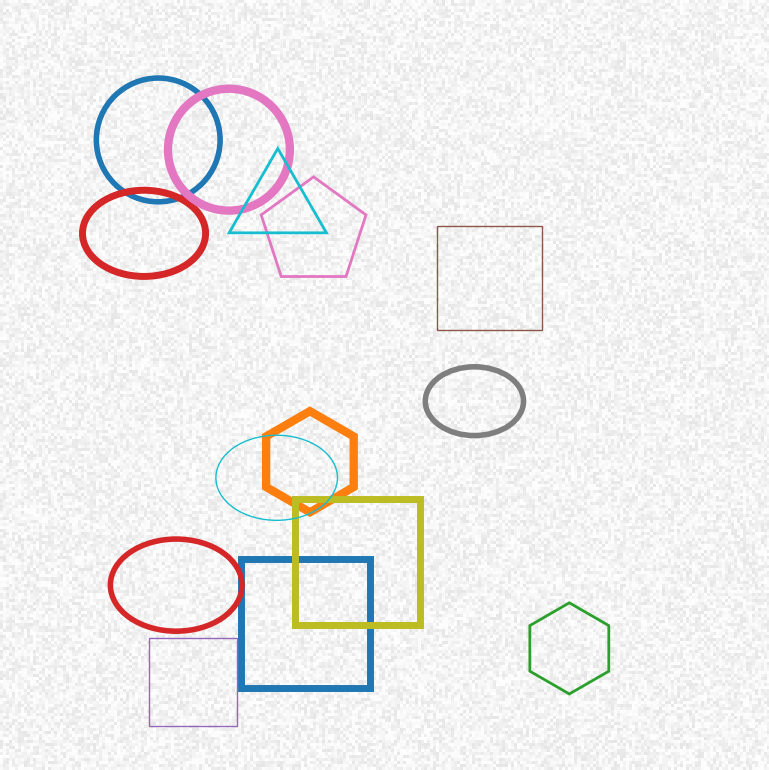[{"shape": "circle", "thickness": 2, "radius": 0.4, "center": [0.205, 0.818]}, {"shape": "square", "thickness": 2.5, "radius": 0.42, "center": [0.397, 0.191]}, {"shape": "hexagon", "thickness": 3, "radius": 0.33, "center": [0.402, 0.4]}, {"shape": "hexagon", "thickness": 1, "radius": 0.3, "center": [0.739, 0.158]}, {"shape": "oval", "thickness": 2, "radius": 0.43, "center": [0.229, 0.24]}, {"shape": "oval", "thickness": 2.5, "radius": 0.4, "center": [0.187, 0.697]}, {"shape": "square", "thickness": 0.5, "radius": 0.29, "center": [0.25, 0.114]}, {"shape": "square", "thickness": 0.5, "radius": 0.34, "center": [0.636, 0.639]}, {"shape": "circle", "thickness": 3, "radius": 0.4, "center": [0.297, 0.806]}, {"shape": "pentagon", "thickness": 1, "radius": 0.36, "center": [0.407, 0.699]}, {"shape": "oval", "thickness": 2, "radius": 0.32, "center": [0.616, 0.479]}, {"shape": "square", "thickness": 2.5, "radius": 0.41, "center": [0.464, 0.27]}, {"shape": "triangle", "thickness": 1, "radius": 0.37, "center": [0.361, 0.734]}, {"shape": "oval", "thickness": 0.5, "radius": 0.39, "center": [0.359, 0.38]}]